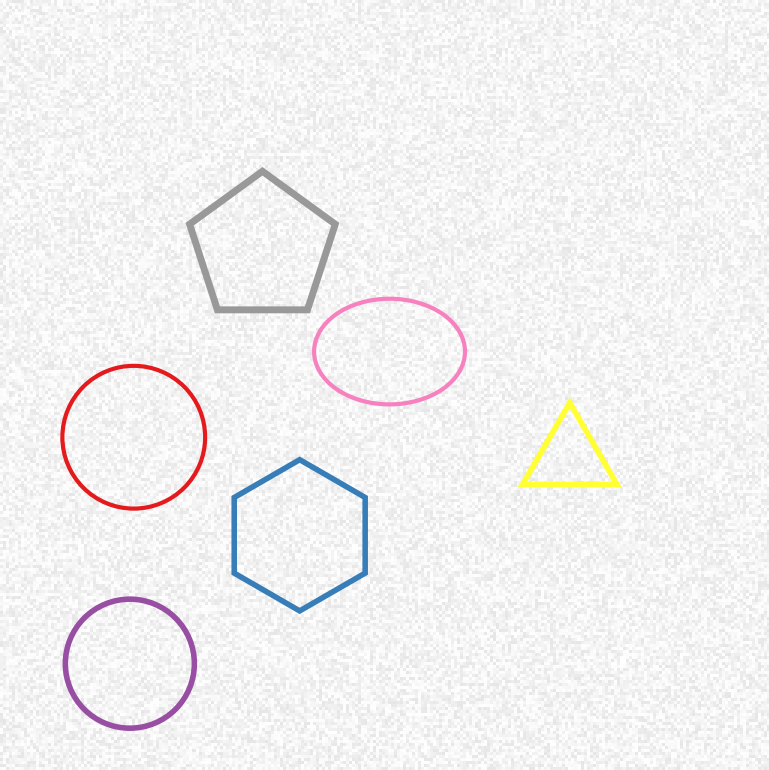[{"shape": "circle", "thickness": 1.5, "radius": 0.46, "center": [0.174, 0.432]}, {"shape": "hexagon", "thickness": 2, "radius": 0.49, "center": [0.389, 0.305]}, {"shape": "circle", "thickness": 2, "radius": 0.42, "center": [0.169, 0.138]}, {"shape": "triangle", "thickness": 2, "radius": 0.35, "center": [0.74, 0.406]}, {"shape": "oval", "thickness": 1.5, "radius": 0.49, "center": [0.506, 0.543]}, {"shape": "pentagon", "thickness": 2.5, "radius": 0.5, "center": [0.341, 0.678]}]